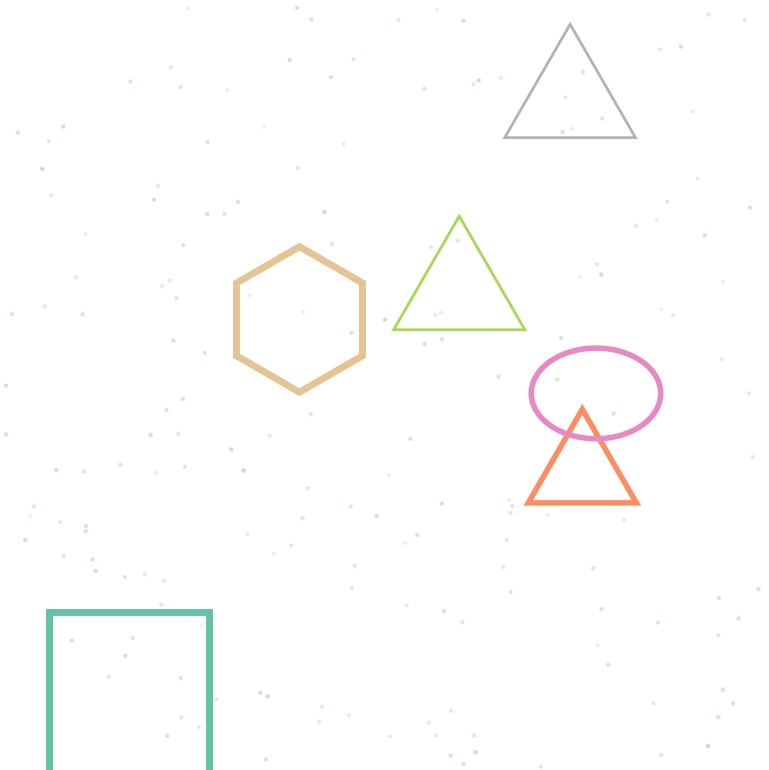[{"shape": "square", "thickness": 2.5, "radius": 0.52, "center": [0.167, 0.102]}, {"shape": "triangle", "thickness": 2, "radius": 0.41, "center": [0.756, 0.387]}, {"shape": "oval", "thickness": 2, "radius": 0.42, "center": [0.774, 0.489]}, {"shape": "triangle", "thickness": 1, "radius": 0.49, "center": [0.596, 0.621]}, {"shape": "hexagon", "thickness": 2.5, "radius": 0.47, "center": [0.389, 0.585]}, {"shape": "triangle", "thickness": 1, "radius": 0.49, "center": [0.74, 0.87]}]